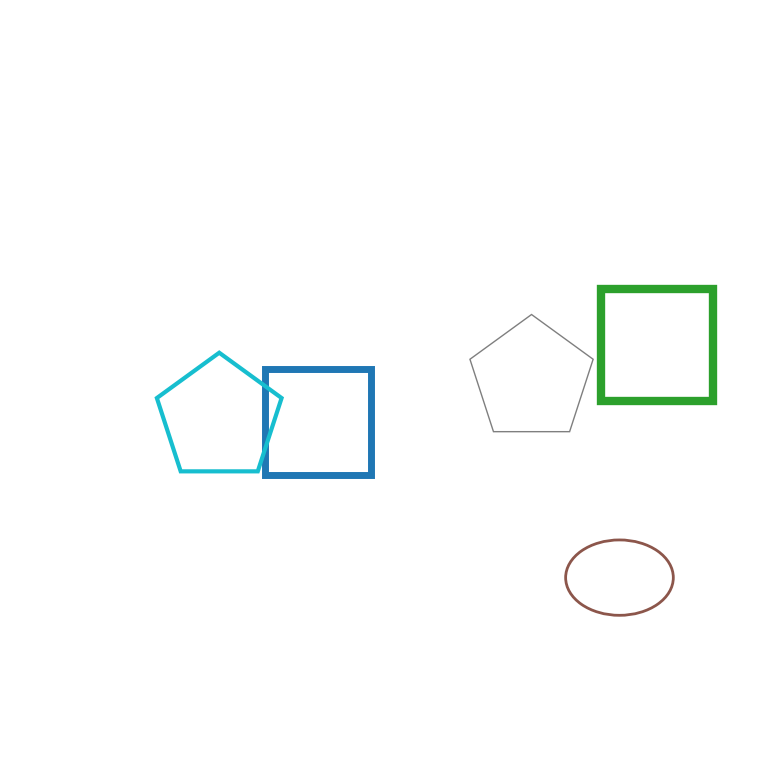[{"shape": "square", "thickness": 2.5, "radius": 0.34, "center": [0.413, 0.452]}, {"shape": "square", "thickness": 3, "radius": 0.37, "center": [0.854, 0.552]}, {"shape": "oval", "thickness": 1, "radius": 0.35, "center": [0.805, 0.25]}, {"shape": "pentagon", "thickness": 0.5, "radius": 0.42, "center": [0.69, 0.507]}, {"shape": "pentagon", "thickness": 1.5, "radius": 0.43, "center": [0.285, 0.457]}]